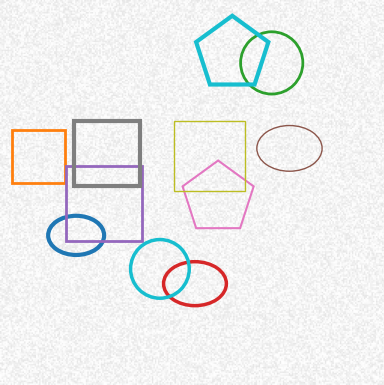[{"shape": "oval", "thickness": 3, "radius": 0.36, "center": [0.198, 0.389]}, {"shape": "square", "thickness": 2, "radius": 0.34, "center": [0.1, 0.592]}, {"shape": "circle", "thickness": 2, "radius": 0.4, "center": [0.706, 0.837]}, {"shape": "oval", "thickness": 2.5, "radius": 0.41, "center": [0.506, 0.263]}, {"shape": "square", "thickness": 2, "radius": 0.49, "center": [0.271, 0.471]}, {"shape": "oval", "thickness": 1, "radius": 0.42, "center": [0.752, 0.615]}, {"shape": "pentagon", "thickness": 1.5, "radius": 0.49, "center": [0.567, 0.486]}, {"shape": "square", "thickness": 3, "radius": 0.42, "center": [0.278, 0.602]}, {"shape": "square", "thickness": 1, "radius": 0.46, "center": [0.544, 0.595]}, {"shape": "pentagon", "thickness": 3, "radius": 0.49, "center": [0.603, 0.86]}, {"shape": "circle", "thickness": 2.5, "radius": 0.38, "center": [0.415, 0.302]}]